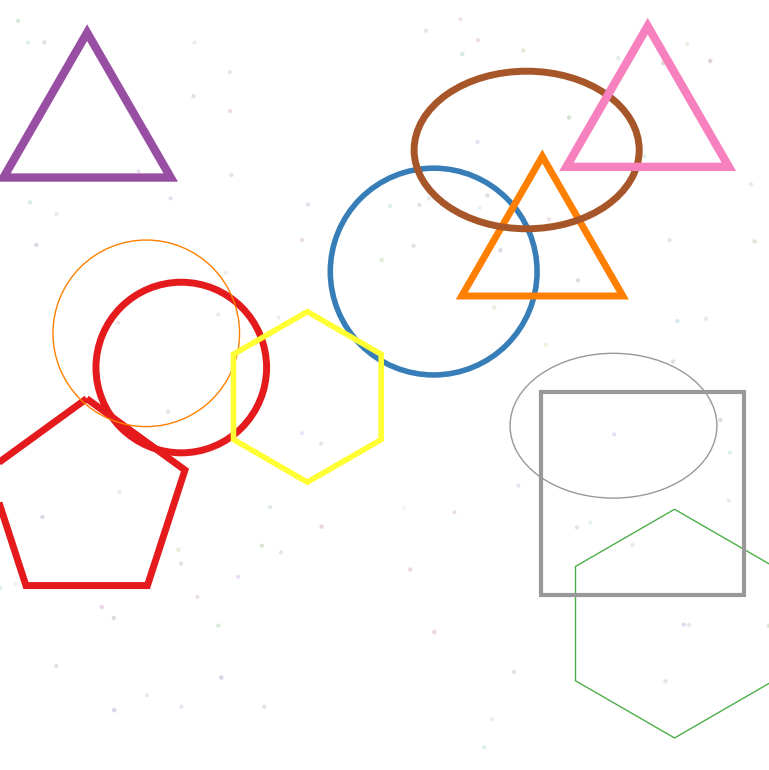[{"shape": "pentagon", "thickness": 2.5, "radius": 0.67, "center": [0.113, 0.348]}, {"shape": "circle", "thickness": 2.5, "radius": 0.55, "center": [0.235, 0.523]}, {"shape": "circle", "thickness": 2, "radius": 0.67, "center": [0.563, 0.647]}, {"shape": "hexagon", "thickness": 0.5, "radius": 0.74, "center": [0.876, 0.19]}, {"shape": "triangle", "thickness": 3, "radius": 0.63, "center": [0.113, 0.832]}, {"shape": "circle", "thickness": 0.5, "radius": 0.61, "center": [0.19, 0.567]}, {"shape": "triangle", "thickness": 2.5, "radius": 0.6, "center": [0.704, 0.676]}, {"shape": "hexagon", "thickness": 2, "radius": 0.55, "center": [0.399, 0.485]}, {"shape": "oval", "thickness": 2.5, "radius": 0.73, "center": [0.684, 0.805]}, {"shape": "triangle", "thickness": 3, "radius": 0.61, "center": [0.841, 0.844]}, {"shape": "square", "thickness": 1.5, "radius": 0.66, "center": [0.834, 0.359]}, {"shape": "oval", "thickness": 0.5, "radius": 0.67, "center": [0.797, 0.447]}]